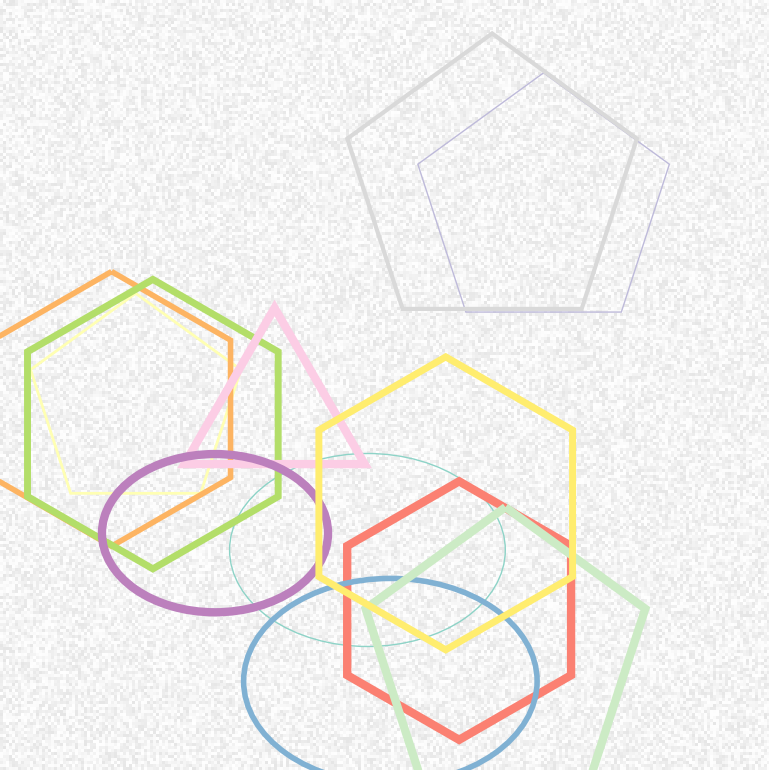[{"shape": "oval", "thickness": 0.5, "radius": 0.9, "center": [0.477, 0.286]}, {"shape": "pentagon", "thickness": 1, "radius": 0.72, "center": [0.176, 0.475]}, {"shape": "pentagon", "thickness": 0.5, "radius": 0.86, "center": [0.706, 0.734]}, {"shape": "hexagon", "thickness": 3, "radius": 0.84, "center": [0.596, 0.207]}, {"shape": "oval", "thickness": 2, "radius": 0.95, "center": [0.507, 0.115]}, {"shape": "hexagon", "thickness": 2, "radius": 0.89, "center": [0.145, 0.469]}, {"shape": "hexagon", "thickness": 2.5, "radius": 0.94, "center": [0.199, 0.449]}, {"shape": "triangle", "thickness": 3, "radius": 0.68, "center": [0.357, 0.465]}, {"shape": "pentagon", "thickness": 1.5, "radius": 0.99, "center": [0.639, 0.759]}, {"shape": "oval", "thickness": 3, "radius": 0.73, "center": [0.279, 0.308]}, {"shape": "pentagon", "thickness": 3, "radius": 0.95, "center": [0.656, 0.15]}, {"shape": "hexagon", "thickness": 2.5, "radius": 0.95, "center": [0.579, 0.346]}]